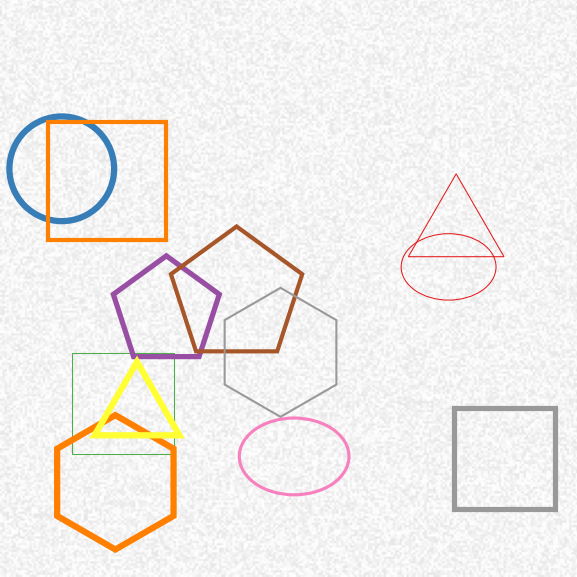[{"shape": "oval", "thickness": 0.5, "radius": 0.41, "center": [0.777, 0.537]}, {"shape": "triangle", "thickness": 0.5, "radius": 0.48, "center": [0.79, 0.602]}, {"shape": "circle", "thickness": 3, "radius": 0.45, "center": [0.107, 0.707]}, {"shape": "square", "thickness": 0.5, "radius": 0.44, "center": [0.213, 0.301]}, {"shape": "pentagon", "thickness": 2.5, "radius": 0.48, "center": [0.288, 0.46]}, {"shape": "hexagon", "thickness": 3, "radius": 0.58, "center": [0.2, 0.164]}, {"shape": "square", "thickness": 2, "radius": 0.51, "center": [0.186, 0.686]}, {"shape": "triangle", "thickness": 3, "radius": 0.42, "center": [0.237, 0.288]}, {"shape": "pentagon", "thickness": 2, "radius": 0.6, "center": [0.41, 0.487]}, {"shape": "oval", "thickness": 1.5, "radius": 0.47, "center": [0.509, 0.209]}, {"shape": "square", "thickness": 2.5, "radius": 0.44, "center": [0.874, 0.205]}, {"shape": "hexagon", "thickness": 1, "radius": 0.56, "center": [0.486, 0.389]}]